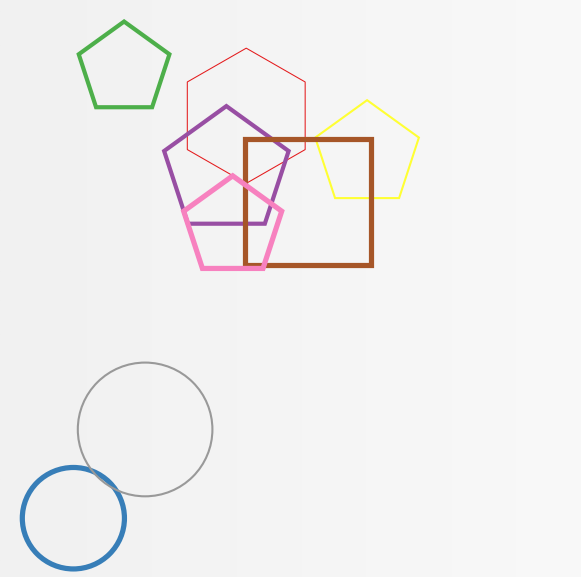[{"shape": "hexagon", "thickness": 0.5, "radius": 0.59, "center": [0.424, 0.799]}, {"shape": "circle", "thickness": 2.5, "radius": 0.44, "center": [0.126, 0.102]}, {"shape": "pentagon", "thickness": 2, "radius": 0.41, "center": [0.213, 0.88]}, {"shape": "pentagon", "thickness": 2, "radius": 0.56, "center": [0.389, 0.703]}, {"shape": "pentagon", "thickness": 1, "radius": 0.47, "center": [0.632, 0.732]}, {"shape": "square", "thickness": 2.5, "radius": 0.54, "center": [0.531, 0.649]}, {"shape": "pentagon", "thickness": 2.5, "radius": 0.44, "center": [0.4, 0.606]}, {"shape": "circle", "thickness": 1, "radius": 0.58, "center": [0.25, 0.256]}]